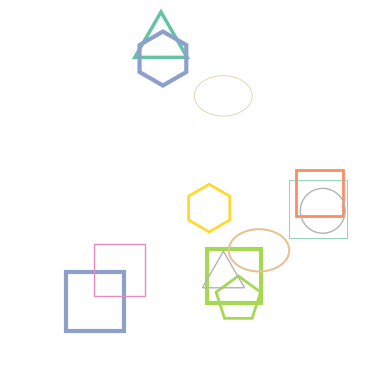[{"shape": "triangle", "thickness": 2.5, "radius": 0.39, "center": [0.418, 0.89]}, {"shape": "square", "thickness": 0.5, "radius": 0.38, "center": [0.827, 0.457]}, {"shape": "square", "thickness": 2, "radius": 0.3, "center": [0.829, 0.499]}, {"shape": "square", "thickness": 3, "radius": 0.38, "center": [0.246, 0.217]}, {"shape": "hexagon", "thickness": 3, "radius": 0.35, "center": [0.423, 0.848]}, {"shape": "square", "thickness": 1, "radius": 0.34, "center": [0.311, 0.298]}, {"shape": "pentagon", "thickness": 2, "radius": 0.3, "center": [0.619, 0.222]}, {"shape": "square", "thickness": 3, "radius": 0.35, "center": [0.608, 0.283]}, {"shape": "hexagon", "thickness": 2, "radius": 0.31, "center": [0.543, 0.46]}, {"shape": "oval", "thickness": 1.5, "radius": 0.39, "center": [0.673, 0.35]}, {"shape": "oval", "thickness": 0.5, "radius": 0.38, "center": [0.58, 0.751]}, {"shape": "circle", "thickness": 1, "radius": 0.29, "center": [0.838, 0.452]}, {"shape": "triangle", "thickness": 1, "radius": 0.32, "center": [0.58, 0.284]}]